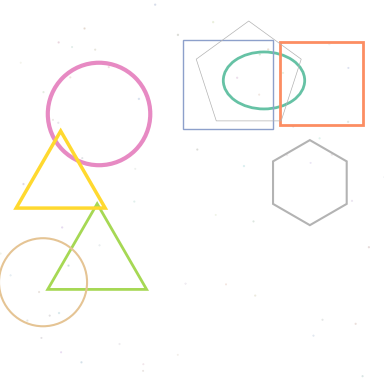[{"shape": "oval", "thickness": 2, "radius": 0.53, "center": [0.686, 0.791]}, {"shape": "square", "thickness": 2, "radius": 0.54, "center": [0.835, 0.783]}, {"shape": "square", "thickness": 1, "radius": 0.58, "center": [0.592, 0.781]}, {"shape": "circle", "thickness": 3, "radius": 0.67, "center": [0.257, 0.704]}, {"shape": "triangle", "thickness": 2, "radius": 0.74, "center": [0.252, 0.322]}, {"shape": "triangle", "thickness": 2.5, "radius": 0.67, "center": [0.158, 0.526]}, {"shape": "circle", "thickness": 1.5, "radius": 0.57, "center": [0.112, 0.267]}, {"shape": "hexagon", "thickness": 1.5, "radius": 0.55, "center": [0.805, 0.526]}, {"shape": "pentagon", "thickness": 0.5, "radius": 0.72, "center": [0.646, 0.802]}]